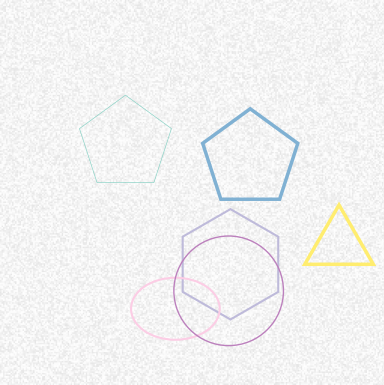[{"shape": "pentagon", "thickness": 0.5, "radius": 0.63, "center": [0.326, 0.627]}, {"shape": "hexagon", "thickness": 1.5, "radius": 0.72, "center": [0.599, 0.314]}, {"shape": "pentagon", "thickness": 2.5, "radius": 0.65, "center": [0.65, 0.588]}, {"shape": "oval", "thickness": 1.5, "radius": 0.58, "center": [0.456, 0.198]}, {"shape": "circle", "thickness": 1, "radius": 0.71, "center": [0.594, 0.245]}, {"shape": "triangle", "thickness": 2.5, "radius": 0.51, "center": [0.881, 0.365]}]